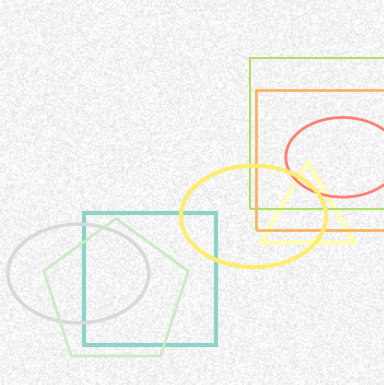[{"shape": "square", "thickness": 3, "radius": 0.86, "center": [0.389, 0.274]}, {"shape": "triangle", "thickness": 3, "radius": 0.7, "center": [0.799, 0.44]}, {"shape": "oval", "thickness": 2, "radius": 0.74, "center": [0.89, 0.591]}, {"shape": "square", "thickness": 2, "radius": 0.91, "center": [0.846, 0.583]}, {"shape": "square", "thickness": 1.5, "radius": 0.98, "center": [0.847, 0.653]}, {"shape": "oval", "thickness": 2.5, "radius": 0.91, "center": [0.203, 0.29]}, {"shape": "pentagon", "thickness": 2, "radius": 0.99, "center": [0.301, 0.235]}, {"shape": "oval", "thickness": 3, "radius": 0.94, "center": [0.658, 0.438]}]